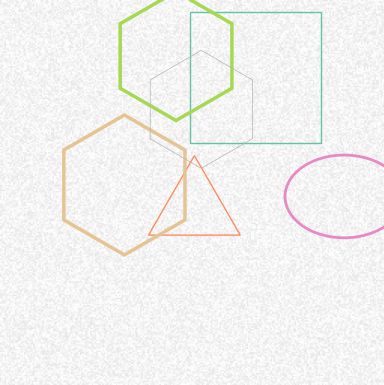[{"shape": "square", "thickness": 1, "radius": 0.85, "center": [0.663, 0.799]}, {"shape": "triangle", "thickness": 1, "radius": 0.69, "center": [0.505, 0.458]}, {"shape": "oval", "thickness": 2, "radius": 0.77, "center": [0.894, 0.49]}, {"shape": "hexagon", "thickness": 2.5, "radius": 0.84, "center": [0.457, 0.855]}, {"shape": "hexagon", "thickness": 2.5, "radius": 0.91, "center": [0.323, 0.52]}, {"shape": "hexagon", "thickness": 0.5, "radius": 0.77, "center": [0.523, 0.716]}]